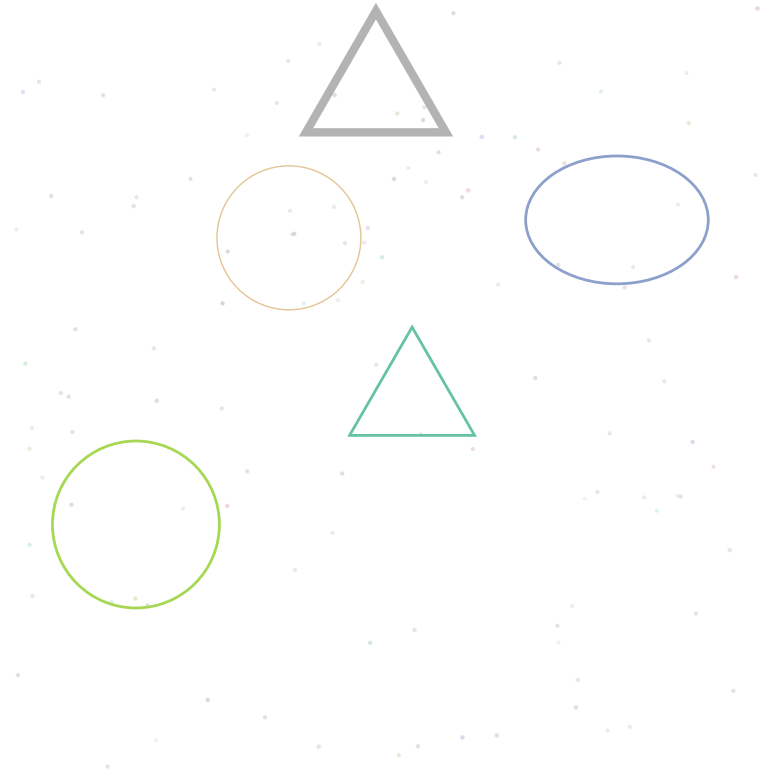[{"shape": "triangle", "thickness": 1, "radius": 0.47, "center": [0.535, 0.481]}, {"shape": "oval", "thickness": 1, "radius": 0.59, "center": [0.801, 0.714]}, {"shape": "circle", "thickness": 1, "radius": 0.54, "center": [0.177, 0.319]}, {"shape": "circle", "thickness": 0.5, "radius": 0.47, "center": [0.375, 0.691]}, {"shape": "triangle", "thickness": 3, "radius": 0.52, "center": [0.488, 0.881]}]